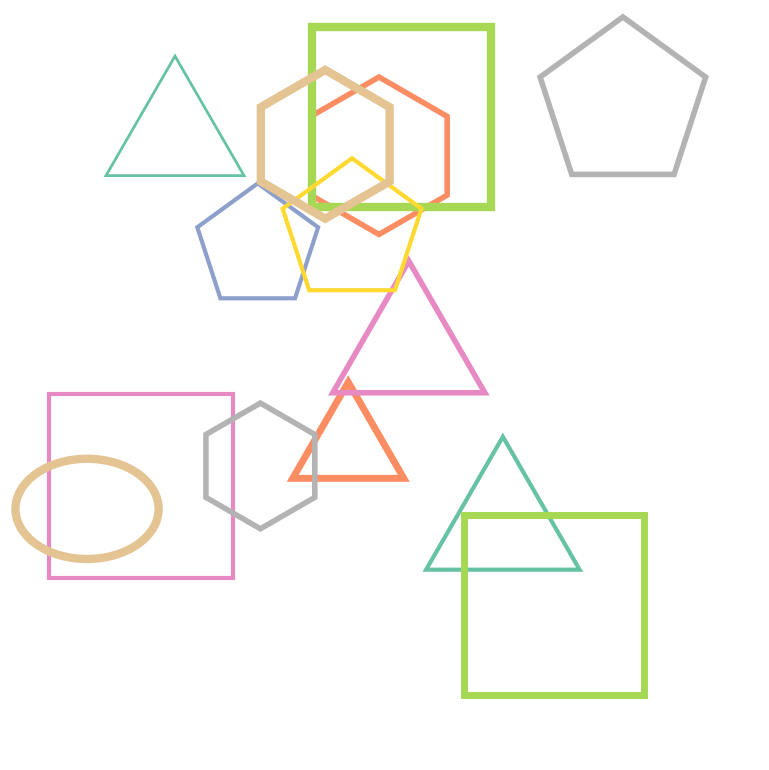[{"shape": "triangle", "thickness": 1, "radius": 0.52, "center": [0.227, 0.824]}, {"shape": "triangle", "thickness": 1.5, "radius": 0.58, "center": [0.653, 0.318]}, {"shape": "hexagon", "thickness": 2, "radius": 0.51, "center": [0.492, 0.798]}, {"shape": "triangle", "thickness": 2.5, "radius": 0.42, "center": [0.452, 0.42]}, {"shape": "pentagon", "thickness": 1.5, "radius": 0.41, "center": [0.335, 0.679]}, {"shape": "square", "thickness": 1.5, "radius": 0.6, "center": [0.183, 0.369]}, {"shape": "triangle", "thickness": 2, "radius": 0.57, "center": [0.531, 0.547]}, {"shape": "square", "thickness": 3, "radius": 0.58, "center": [0.522, 0.848]}, {"shape": "square", "thickness": 2.5, "radius": 0.58, "center": [0.72, 0.214]}, {"shape": "pentagon", "thickness": 1.5, "radius": 0.47, "center": [0.457, 0.7]}, {"shape": "hexagon", "thickness": 3, "radius": 0.48, "center": [0.422, 0.813]}, {"shape": "oval", "thickness": 3, "radius": 0.46, "center": [0.113, 0.339]}, {"shape": "hexagon", "thickness": 2, "radius": 0.41, "center": [0.338, 0.395]}, {"shape": "pentagon", "thickness": 2, "radius": 0.57, "center": [0.809, 0.865]}]